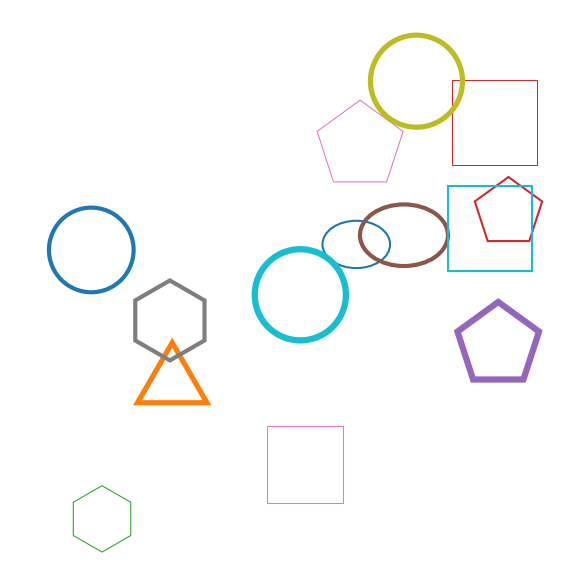[{"shape": "circle", "thickness": 2, "radius": 0.37, "center": [0.158, 0.566]}, {"shape": "oval", "thickness": 1, "radius": 0.29, "center": [0.617, 0.576]}, {"shape": "triangle", "thickness": 2.5, "radius": 0.35, "center": [0.298, 0.336]}, {"shape": "hexagon", "thickness": 0.5, "radius": 0.29, "center": [0.177, 0.101]}, {"shape": "square", "thickness": 0.5, "radius": 0.37, "center": [0.857, 0.787]}, {"shape": "pentagon", "thickness": 1, "radius": 0.31, "center": [0.88, 0.631]}, {"shape": "pentagon", "thickness": 3, "radius": 0.37, "center": [0.863, 0.402]}, {"shape": "oval", "thickness": 2, "radius": 0.38, "center": [0.699, 0.592]}, {"shape": "square", "thickness": 0.5, "radius": 0.33, "center": [0.529, 0.195]}, {"shape": "pentagon", "thickness": 0.5, "radius": 0.39, "center": [0.624, 0.747]}, {"shape": "hexagon", "thickness": 2, "radius": 0.35, "center": [0.294, 0.444]}, {"shape": "circle", "thickness": 2.5, "radius": 0.4, "center": [0.721, 0.859]}, {"shape": "circle", "thickness": 3, "radius": 0.39, "center": [0.52, 0.489]}, {"shape": "square", "thickness": 1, "radius": 0.37, "center": [0.849, 0.604]}]